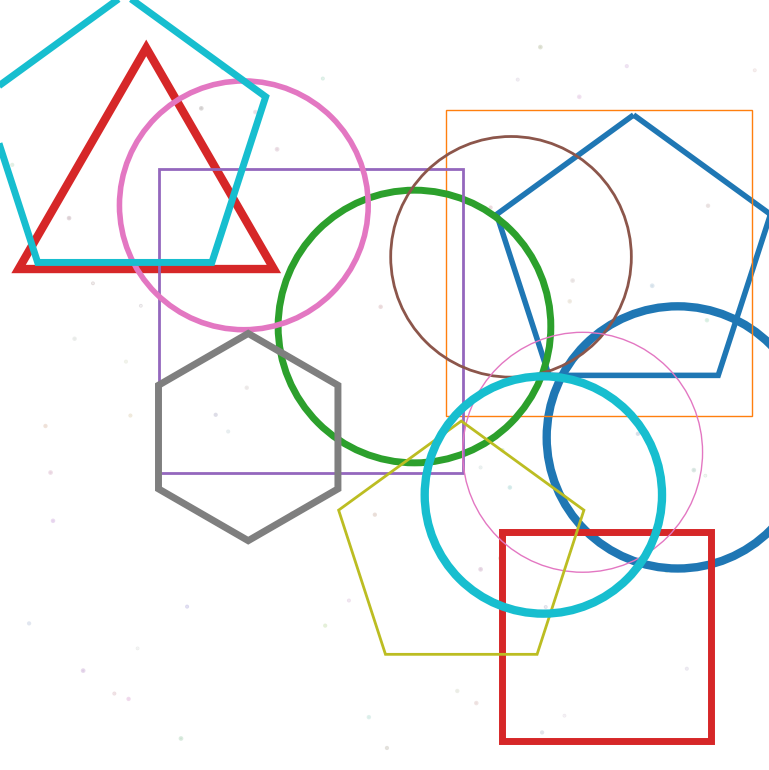[{"shape": "circle", "thickness": 3, "radius": 0.85, "center": [0.88, 0.432]}, {"shape": "pentagon", "thickness": 2, "radius": 0.93, "center": [0.823, 0.664]}, {"shape": "square", "thickness": 0.5, "radius": 1.0, "center": [0.778, 0.658]}, {"shape": "circle", "thickness": 2.5, "radius": 0.89, "center": [0.538, 0.576]}, {"shape": "square", "thickness": 2.5, "radius": 0.68, "center": [0.788, 0.173]}, {"shape": "triangle", "thickness": 3, "radius": 0.96, "center": [0.19, 0.746]}, {"shape": "square", "thickness": 1, "radius": 0.99, "center": [0.404, 0.583]}, {"shape": "circle", "thickness": 1, "radius": 0.78, "center": [0.664, 0.666]}, {"shape": "circle", "thickness": 0.5, "radius": 0.78, "center": [0.757, 0.413]}, {"shape": "circle", "thickness": 2, "radius": 0.81, "center": [0.317, 0.733]}, {"shape": "hexagon", "thickness": 2.5, "radius": 0.67, "center": [0.322, 0.432]}, {"shape": "pentagon", "thickness": 1, "radius": 0.84, "center": [0.599, 0.286]}, {"shape": "circle", "thickness": 3, "radius": 0.77, "center": [0.706, 0.357]}, {"shape": "pentagon", "thickness": 2.5, "radius": 0.96, "center": [0.162, 0.815]}]